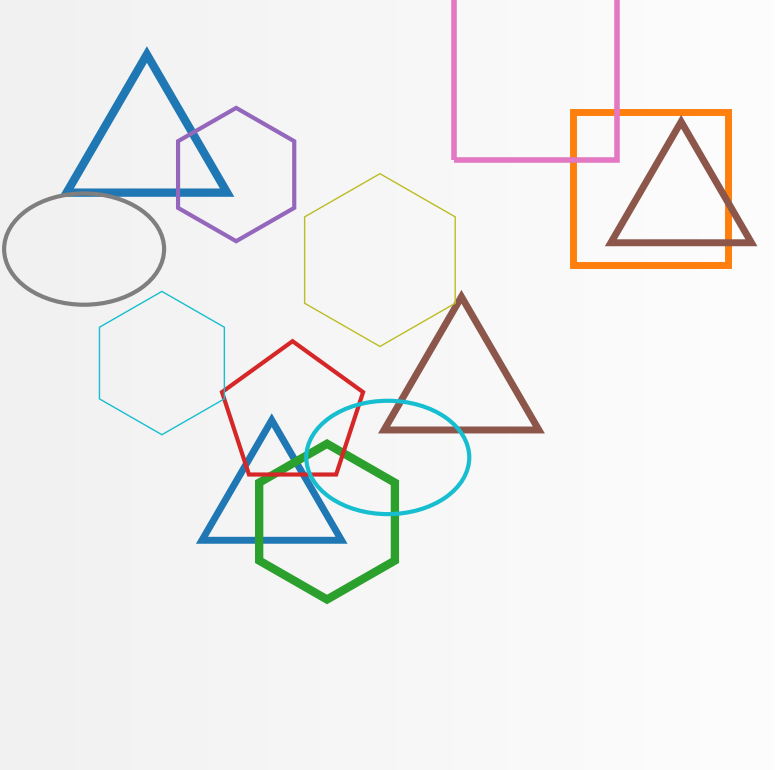[{"shape": "triangle", "thickness": 2.5, "radius": 0.52, "center": [0.351, 0.35]}, {"shape": "triangle", "thickness": 3, "radius": 0.6, "center": [0.19, 0.81]}, {"shape": "square", "thickness": 2.5, "radius": 0.5, "center": [0.839, 0.755]}, {"shape": "hexagon", "thickness": 3, "radius": 0.51, "center": [0.422, 0.323]}, {"shape": "pentagon", "thickness": 1.5, "radius": 0.48, "center": [0.377, 0.461]}, {"shape": "hexagon", "thickness": 1.5, "radius": 0.43, "center": [0.305, 0.773]}, {"shape": "triangle", "thickness": 2.5, "radius": 0.52, "center": [0.879, 0.737]}, {"shape": "triangle", "thickness": 2.5, "radius": 0.58, "center": [0.595, 0.499]}, {"shape": "square", "thickness": 2, "radius": 0.53, "center": [0.691, 0.898]}, {"shape": "oval", "thickness": 1.5, "radius": 0.52, "center": [0.109, 0.677]}, {"shape": "hexagon", "thickness": 0.5, "radius": 0.56, "center": [0.49, 0.662]}, {"shape": "oval", "thickness": 1.5, "radius": 0.53, "center": [0.5, 0.406]}, {"shape": "hexagon", "thickness": 0.5, "radius": 0.47, "center": [0.209, 0.528]}]